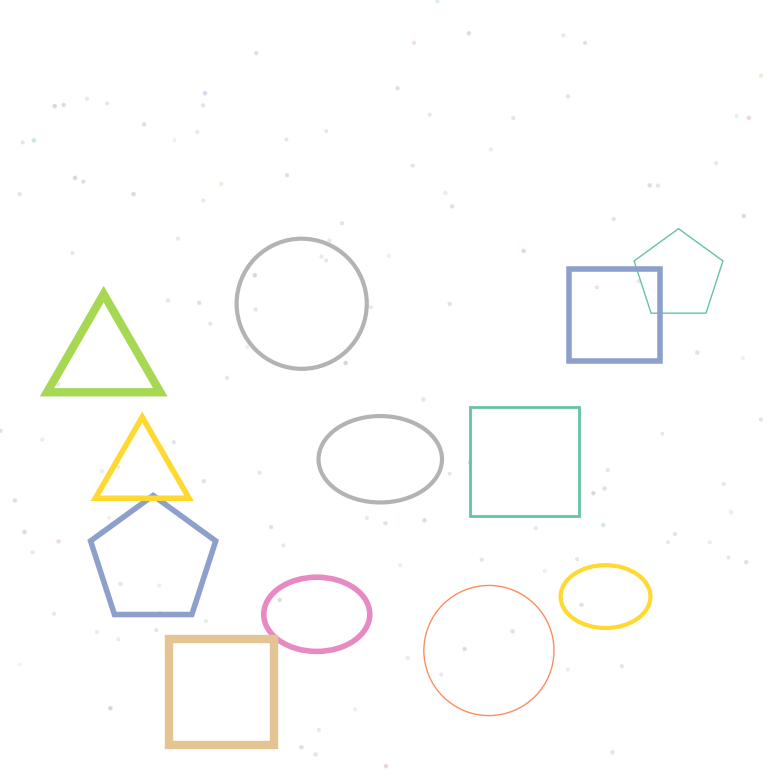[{"shape": "square", "thickness": 1, "radius": 0.35, "center": [0.681, 0.401]}, {"shape": "pentagon", "thickness": 0.5, "radius": 0.3, "center": [0.881, 0.642]}, {"shape": "circle", "thickness": 0.5, "radius": 0.42, "center": [0.635, 0.155]}, {"shape": "square", "thickness": 2, "radius": 0.3, "center": [0.799, 0.591]}, {"shape": "pentagon", "thickness": 2, "radius": 0.43, "center": [0.199, 0.271]}, {"shape": "oval", "thickness": 2, "radius": 0.34, "center": [0.411, 0.202]}, {"shape": "triangle", "thickness": 3, "radius": 0.42, "center": [0.135, 0.533]}, {"shape": "triangle", "thickness": 2, "radius": 0.35, "center": [0.185, 0.388]}, {"shape": "oval", "thickness": 1.5, "radius": 0.29, "center": [0.786, 0.225]}, {"shape": "square", "thickness": 3, "radius": 0.34, "center": [0.288, 0.101]}, {"shape": "oval", "thickness": 1.5, "radius": 0.4, "center": [0.494, 0.404]}, {"shape": "circle", "thickness": 1.5, "radius": 0.42, "center": [0.392, 0.606]}]